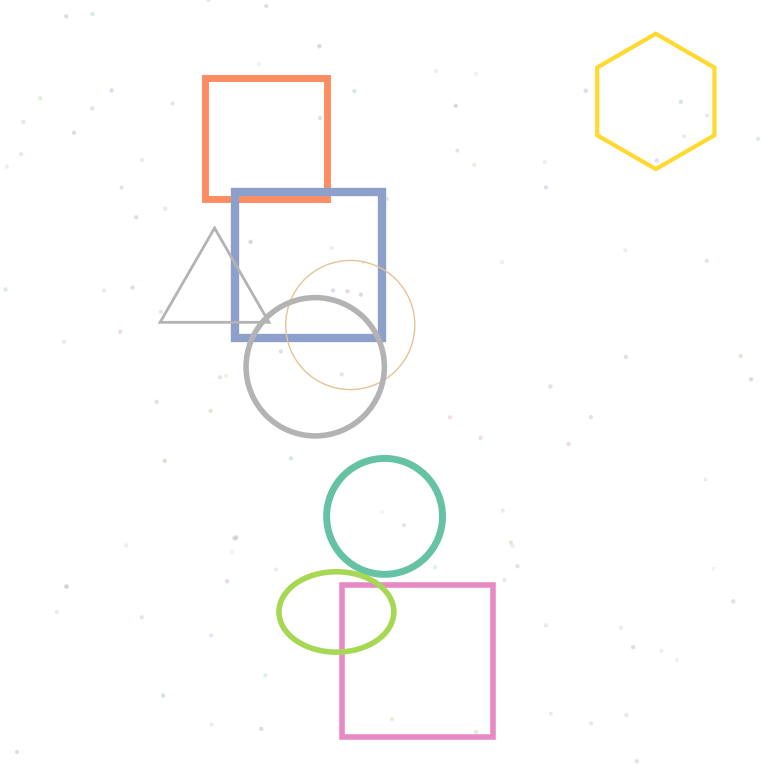[{"shape": "circle", "thickness": 2.5, "radius": 0.38, "center": [0.499, 0.329]}, {"shape": "square", "thickness": 2.5, "radius": 0.39, "center": [0.345, 0.82]}, {"shape": "square", "thickness": 3, "radius": 0.48, "center": [0.401, 0.656]}, {"shape": "square", "thickness": 2, "radius": 0.49, "center": [0.542, 0.142]}, {"shape": "oval", "thickness": 2, "radius": 0.37, "center": [0.437, 0.205]}, {"shape": "hexagon", "thickness": 1.5, "radius": 0.44, "center": [0.852, 0.868]}, {"shape": "circle", "thickness": 0.5, "radius": 0.42, "center": [0.455, 0.578]}, {"shape": "circle", "thickness": 2, "radius": 0.45, "center": [0.409, 0.524]}, {"shape": "triangle", "thickness": 1, "radius": 0.41, "center": [0.279, 0.622]}]